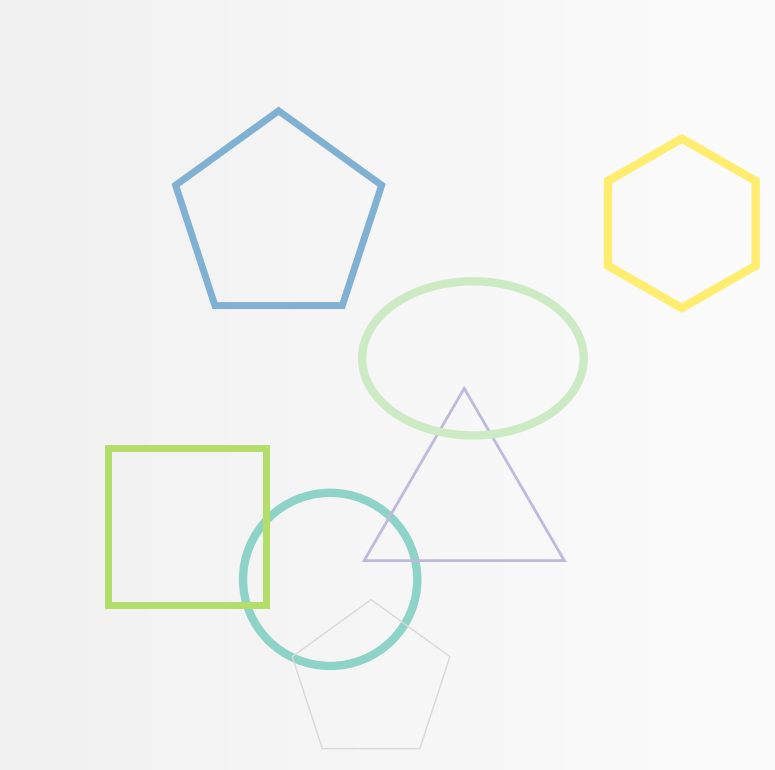[{"shape": "circle", "thickness": 3, "radius": 0.56, "center": [0.426, 0.248]}, {"shape": "triangle", "thickness": 1, "radius": 0.75, "center": [0.599, 0.346]}, {"shape": "pentagon", "thickness": 2.5, "radius": 0.7, "center": [0.36, 0.716]}, {"shape": "square", "thickness": 2.5, "radius": 0.51, "center": [0.241, 0.316]}, {"shape": "pentagon", "thickness": 0.5, "radius": 0.53, "center": [0.479, 0.114]}, {"shape": "oval", "thickness": 3, "radius": 0.71, "center": [0.61, 0.535]}, {"shape": "hexagon", "thickness": 3, "radius": 0.55, "center": [0.88, 0.71]}]